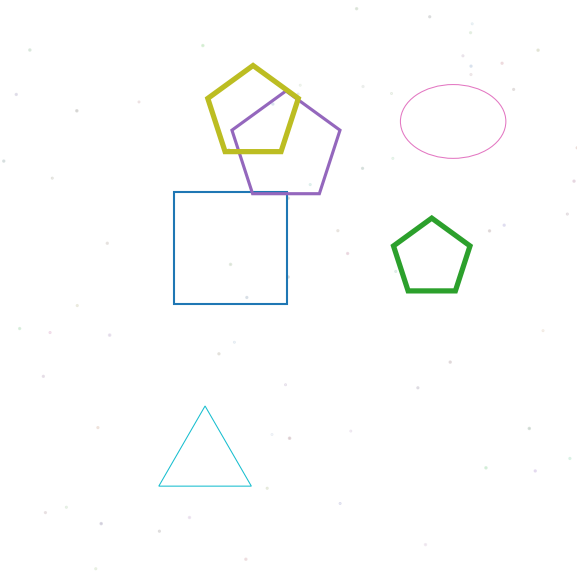[{"shape": "square", "thickness": 1, "radius": 0.49, "center": [0.399, 0.569]}, {"shape": "pentagon", "thickness": 2.5, "radius": 0.35, "center": [0.748, 0.552]}, {"shape": "pentagon", "thickness": 1.5, "radius": 0.49, "center": [0.495, 0.743]}, {"shape": "oval", "thickness": 0.5, "radius": 0.46, "center": [0.785, 0.789]}, {"shape": "pentagon", "thickness": 2.5, "radius": 0.41, "center": [0.438, 0.803]}, {"shape": "triangle", "thickness": 0.5, "radius": 0.46, "center": [0.355, 0.204]}]